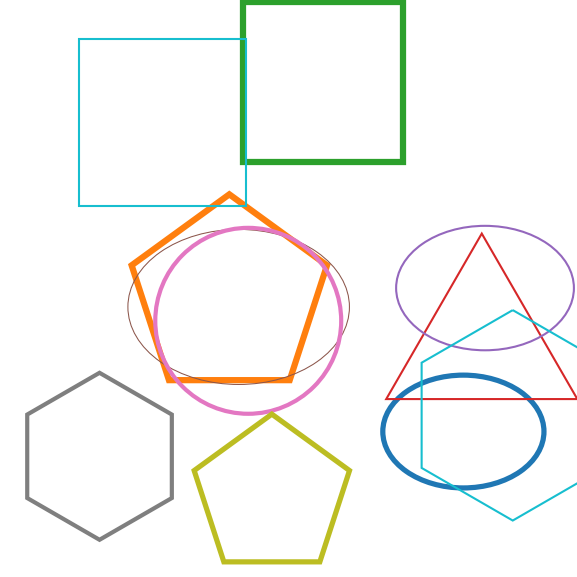[{"shape": "oval", "thickness": 2.5, "radius": 0.7, "center": [0.802, 0.252]}, {"shape": "pentagon", "thickness": 3, "radius": 0.89, "center": [0.397, 0.485]}, {"shape": "square", "thickness": 3, "radius": 0.69, "center": [0.56, 0.857]}, {"shape": "triangle", "thickness": 1, "radius": 0.96, "center": [0.834, 0.404]}, {"shape": "oval", "thickness": 1, "radius": 0.77, "center": [0.84, 0.5]}, {"shape": "oval", "thickness": 0.5, "radius": 0.96, "center": [0.413, 0.468]}, {"shape": "circle", "thickness": 2, "radius": 0.8, "center": [0.43, 0.444]}, {"shape": "hexagon", "thickness": 2, "radius": 0.72, "center": [0.172, 0.209]}, {"shape": "pentagon", "thickness": 2.5, "radius": 0.71, "center": [0.471, 0.141]}, {"shape": "square", "thickness": 1, "radius": 0.72, "center": [0.282, 0.787]}, {"shape": "hexagon", "thickness": 1, "radius": 0.91, "center": [0.888, 0.28]}]